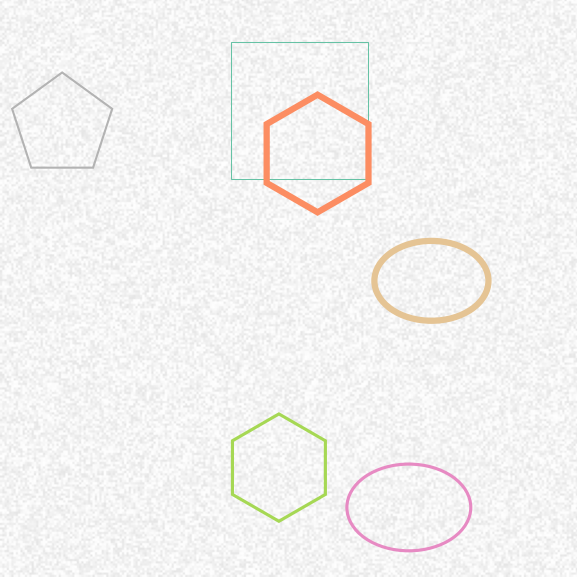[{"shape": "square", "thickness": 0.5, "radius": 0.59, "center": [0.519, 0.808]}, {"shape": "hexagon", "thickness": 3, "radius": 0.51, "center": [0.55, 0.733]}, {"shape": "oval", "thickness": 1.5, "radius": 0.54, "center": [0.708, 0.12]}, {"shape": "hexagon", "thickness": 1.5, "radius": 0.46, "center": [0.483, 0.189]}, {"shape": "oval", "thickness": 3, "radius": 0.49, "center": [0.747, 0.513]}, {"shape": "pentagon", "thickness": 1, "radius": 0.46, "center": [0.108, 0.783]}]